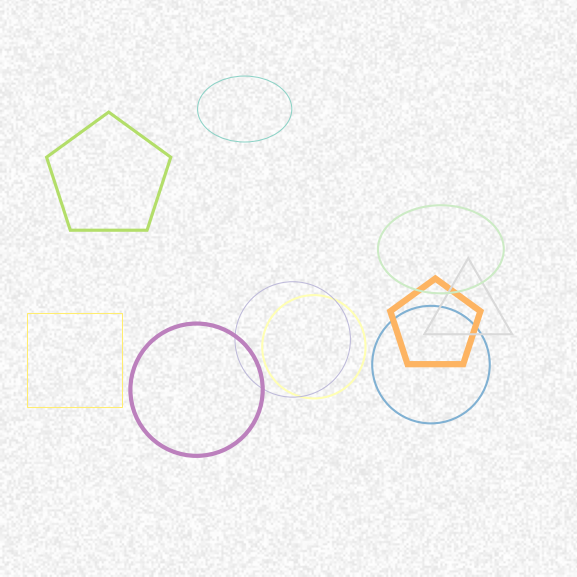[{"shape": "oval", "thickness": 0.5, "radius": 0.41, "center": [0.424, 0.81]}, {"shape": "circle", "thickness": 1, "radius": 0.45, "center": [0.544, 0.399]}, {"shape": "circle", "thickness": 0.5, "radius": 0.5, "center": [0.507, 0.411]}, {"shape": "circle", "thickness": 1, "radius": 0.51, "center": [0.746, 0.368]}, {"shape": "pentagon", "thickness": 3, "radius": 0.41, "center": [0.754, 0.435]}, {"shape": "pentagon", "thickness": 1.5, "radius": 0.57, "center": [0.188, 0.692]}, {"shape": "triangle", "thickness": 1, "radius": 0.44, "center": [0.811, 0.464]}, {"shape": "circle", "thickness": 2, "radius": 0.57, "center": [0.34, 0.324]}, {"shape": "oval", "thickness": 1, "radius": 0.54, "center": [0.763, 0.567]}, {"shape": "square", "thickness": 0.5, "radius": 0.41, "center": [0.129, 0.376]}]